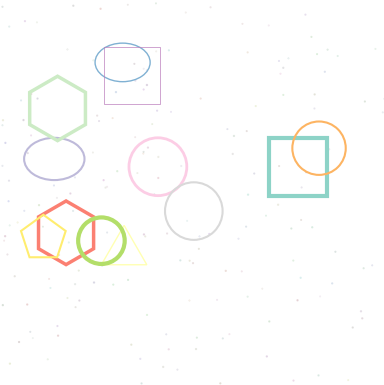[{"shape": "square", "thickness": 3, "radius": 0.38, "center": [0.774, 0.566]}, {"shape": "triangle", "thickness": 1, "radius": 0.34, "center": [0.322, 0.346]}, {"shape": "oval", "thickness": 1.5, "radius": 0.39, "center": [0.141, 0.587]}, {"shape": "hexagon", "thickness": 2.5, "radius": 0.41, "center": [0.172, 0.395]}, {"shape": "oval", "thickness": 1, "radius": 0.36, "center": [0.318, 0.838]}, {"shape": "circle", "thickness": 1.5, "radius": 0.35, "center": [0.829, 0.615]}, {"shape": "circle", "thickness": 3, "radius": 0.3, "center": [0.263, 0.375]}, {"shape": "circle", "thickness": 2, "radius": 0.38, "center": [0.41, 0.567]}, {"shape": "circle", "thickness": 1.5, "radius": 0.37, "center": [0.503, 0.452]}, {"shape": "square", "thickness": 0.5, "radius": 0.37, "center": [0.342, 0.804]}, {"shape": "hexagon", "thickness": 2.5, "radius": 0.42, "center": [0.15, 0.718]}, {"shape": "pentagon", "thickness": 1.5, "radius": 0.31, "center": [0.113, 0.381]}]